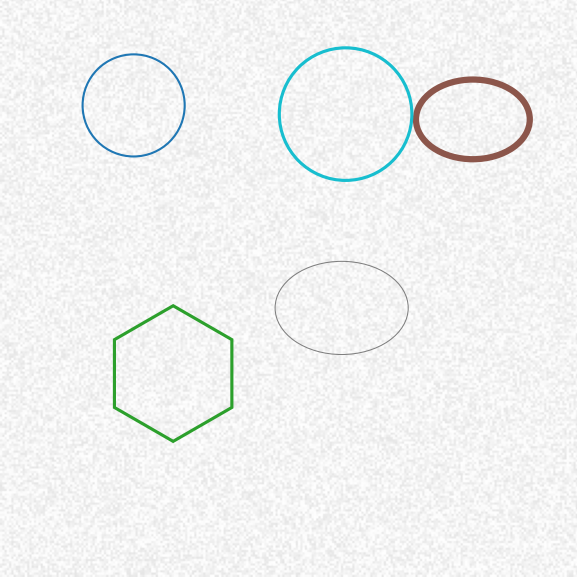[{"shape": "circle", "thickness": 1, "radius": 0.44, "center": [0.231, 0.817]}, {"shape": "hexagon", "thickness": 1.5, "radius": 0.59, "center": [0.3, 0.352]}, {"shape": "oval", "thickness": 3, "radius": 0.49, "center": [0.819, 0.792]}, {"shape": "oval", "thickness": 0.5, "radius": 0.58, "center": [0.592, 0.466]}, {"shape": "circle", "thickness": 1.5, "radius": 0.57, "center": [0.598, 0.802]}]